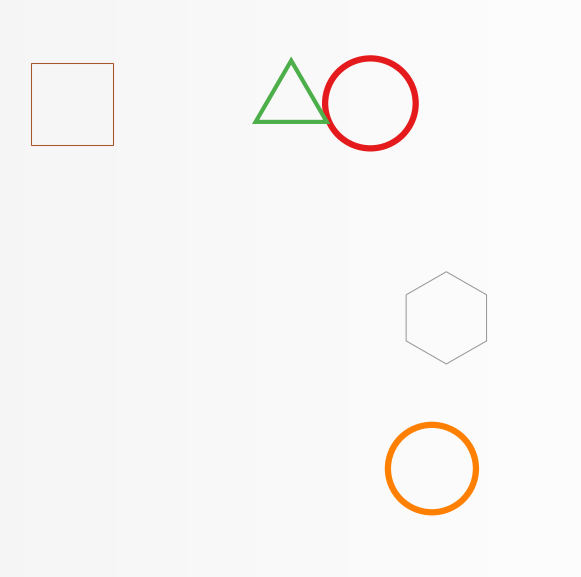[{"shape": "circle", "thickness": 3, "radius": 0.39, "center": [0.637, 0.82]}, {"shape": "triangle", "thickness": 2, "radius": 0.35, "center": [0.501, 0.823]}, {"shape": "circle", "thickness": 3, "radius": 0.38, "center": [0.743, 0.188]}, {"shape": "square", "thickness": 0.5, "radius": 0.35, "center": [0.124, 0.819]}, {"shape": "hexagon", "thickness": 0.5, "radius": 0.4, "center": [0.768, 0.449]}]